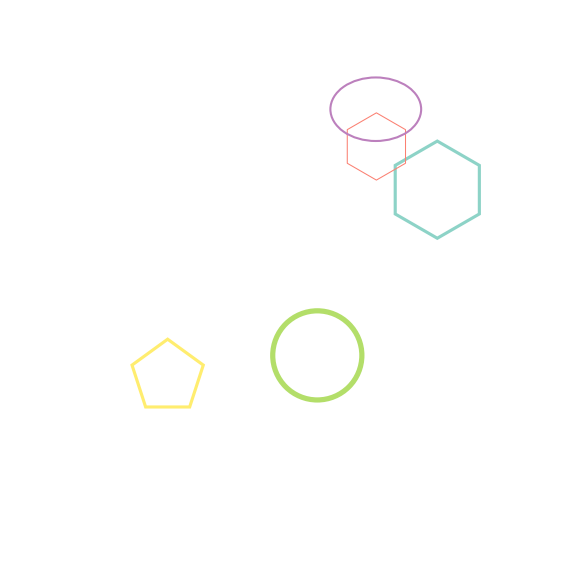[{"shape": "hexagon", "thickness": 1.5, "radius": 0.42, "center": [0.757, 0.671]}, {"shape": "hexagon", "thickness": 0.5, "radius": 0.29, "center": [0.652, 0.746]}, {"shape": "circle", "thickness": 2.5, "radius": 0.39, "center": [0.549, 0.384]}, {"shape": "oval", "thickness": 1, "radius": 0.39, "center": [0.651, 0.81]}, {"shape": "pentagon", "thickness": 1.5, "radius": 0.32, "center": [0.29, 0.347]}]